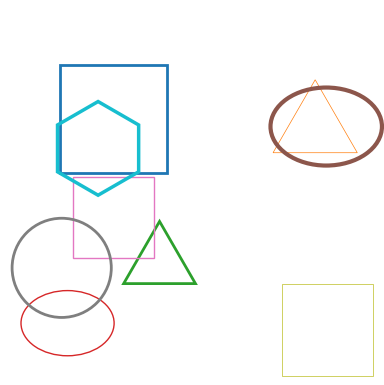[{"shape": "square", "thickness": 2, "radius": 0.7, "center": [0.295, 0.691]}, {"shape": "triangle", "thickness": 0.5, "radius": 0.63, "center": [0.819, 0.666]}, {"shape": "triangle", "thickness": 2, "radius": 0.54, "center": [0.414, 0.317]}, {"shape": "oval", "thickness": 1, "radius": 0.6, "center": [0.175, 0.161]}, {"shape": "oval", "thickness": 3, "radius": 0.72, "center": [0.847, 0.671]}, {"shape": "square", "thickness": 1, "radius": 0.52, "center": [0.295, 0.435]}, {"shape": "circle", "thickness": 2, "radius": 0.64, "center": [0.16, 0.304]}, {"shape": "square", "thickness": 0.5, "radius": 0.59, "center": [0.851, 0.143]}, {"shape": "hexagon", "thickness": 2.5, "radius": 0.61, "center": [0.255, 0.615]}]